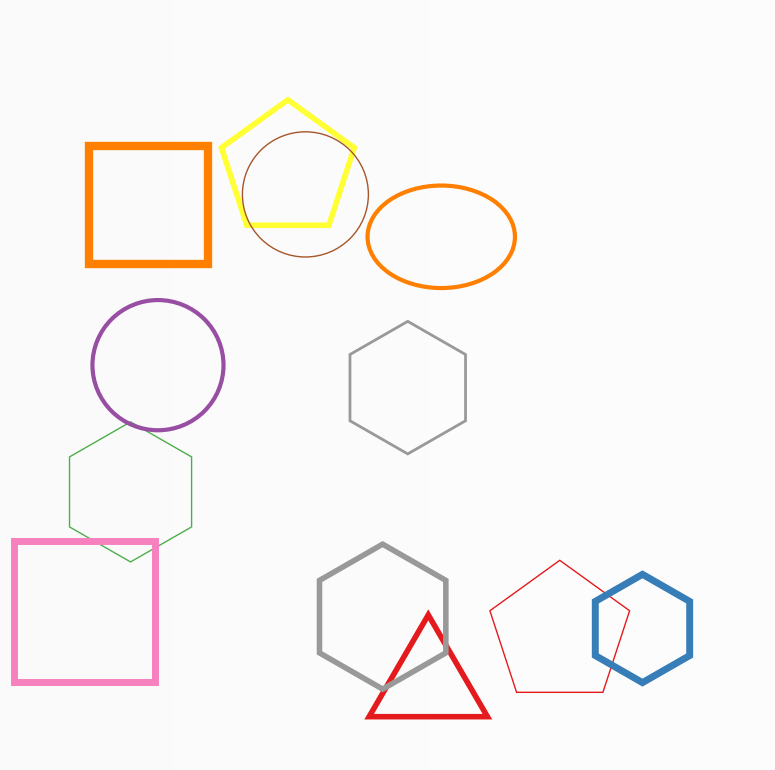[{"shape": "pentagon", "thickness": 0.5, "radius": 0.47, "center": [0.722, 0.178]}, {"shape": "triangle", "thickness": 2, "radius": 0.44, "center": [0.553, 0.113]}, {"shape": "hexagon", "thickness": 2.5, "radius": 0.35, "center": [0.829, 0.184]}, {"shape": "hexagon", "thickness": 0.5, "radius": 0.45, "center": [0.168, 0.361]}, {"shape": "circle", "thickness": 1.5, "radius": 0.42, "center": [0.204, 0.526]}, {"shape": "oval", "thickness": 1.5, "radius": 0.48, "center": [0.569, 0.692]}, {"shape": "square", "thickness": 3, "radius": 0.38, "center": [0.192, 0.734]}, {"shape": "pentagon", "thickness": 2, "radius": 0.45, "center": [0.371, 0.78]}, {"shape": "circle", "thickness": 0.5, "radius": 0.41, "center": [0.394, 0.748]}, {"shape": "square", "thickness": 2.5, "radius": 0.46, "center": [0.109, 0.206]}, {"shape": "hexagon", "thickness": 1, "radius": 0.43, "center": [0.526, 0.497]}, {"shape": "hexagon", "thickness": 2, "radius": 0.47, "center": [0.494, 0.199]}]